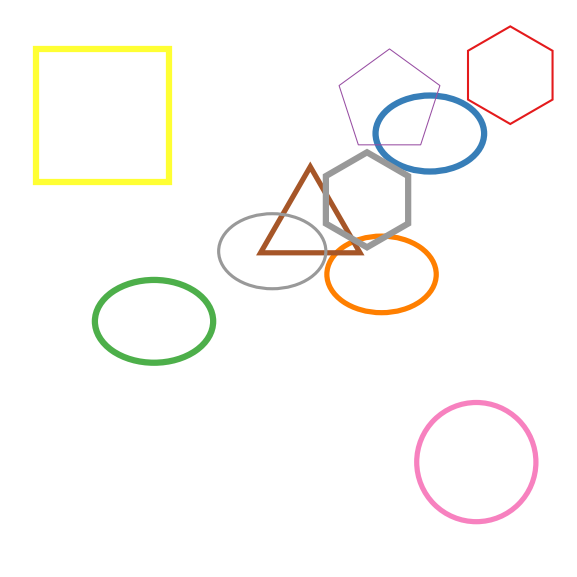[{"shape": "hexagon", "thickness": 1, "radius": 0.42, "center": [0.884, 0.869]}, {"shape": "oval", "thickness": 3, "radius": 0.47, "center": [0.744, 0.768]}, {"shape": "oval", "thickness": 3, "radius": 0.51, "center": [0.267, 0.443]}, {"shape": "pentagon", "thickness": 0.5, "radius": 0.46, "center": [0.674, 0.823]}, {"shape": "oval", "thickness": 2.5, "radius": 0.47, "center": [0.661, 0.524]}, {"shape": "square", "thickness": 3, "radius": 0.58, "center": [0.177, 0.799]}, {"shape": "triangle", "thickness": 2.5, "radius": 0.5, "center": [0.537, 0.611]}, {"shape": "circle", "thickness": 2.5, "radius": 0.52, "center": [0.825, 0.199]}, {"shape": "oval", "thickness": 1.5, "radius": 0.46, "center": [0.471, 0.564]}, {"shape": "hexagon", "thickness": 3, "radius": 0.41, "center": [0.636, 0.653]}]